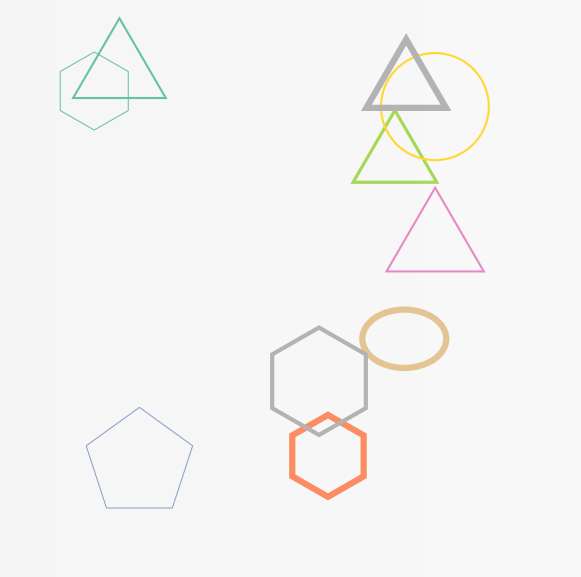[{"shape": "triangle", "thickness": 1, "radius": 0.46, "center": [0.206, 0.875]}, {"shape": "hexagon", "thickness": 0.5, "radius": 0.34, "center": [0.162, 0.842]}, {"shape": "hexagon", "thickness": 3, "radius": 0.35, "center": [0.564, 0.21]}, {"shape": "pentagon", "thickness": 0.5, "radius": 0.48, "center": [0.24, 0.197]}, {"shape": "triangle", "thickness": 1, "radius": 0.48, "center": [0.749, 0.577]}, {"shape": "triangle", "thickness": 1.5, "radius": 0.42, "center": [0.679, 0.725]}, {"shape": "circle", "thickness": 1, "radius": 0.46, "center": [0.748, 0.815]}, {"shape": "oval", "thickness": 3, "radius": 0.36, "center": [0.696, 0.413]}, {"shape": "hexagon", "thickness": 2, "radius": 0.46, "center": [0.549, 0.339]}, {"shape": "triangle", "thickness": 3, "radius": 0.4, "center": [0.699, 0.852]}]